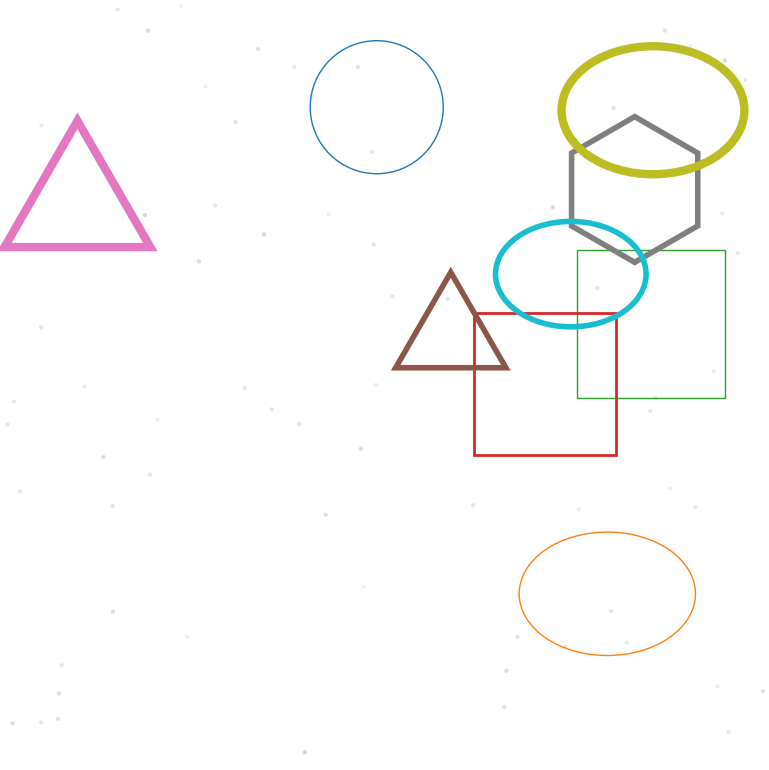[{"shape": "circle", "thickness": 0.5, "radius": 0.43, "center": [0.489, 0.861]}, {"shape": "oval", "thickness": 0.5, "radius": 0.57, "center": [0.789, 0.229]}, {"shape": "square", "thickness": 0.5, "radius": 0.48, "center": [0.845, 0.579]}, {"shape": "square", "thickness": 1, "radius": 0.46, "center": [0.708, 0.501]}, {"shape": "triangle", "thickness": 2, "radius": 0.41, "center": [0.585, 0.564]}, {"shape": "triangle", "thickness": 3, "radius": 0.55, "center": [0.101, 0.734]}, {"shape": "hexagon", "thickness": 2, "radius": 0.47, "center": [0.824, 0.754]}, {"shape": "oval", "thickness": 3, "radius": 0.59, "center": [0.848, 0.857]}, {"shape": "oval", "thickness": 2, "radius": 0.49, "center": [0.741, 0.644]}]